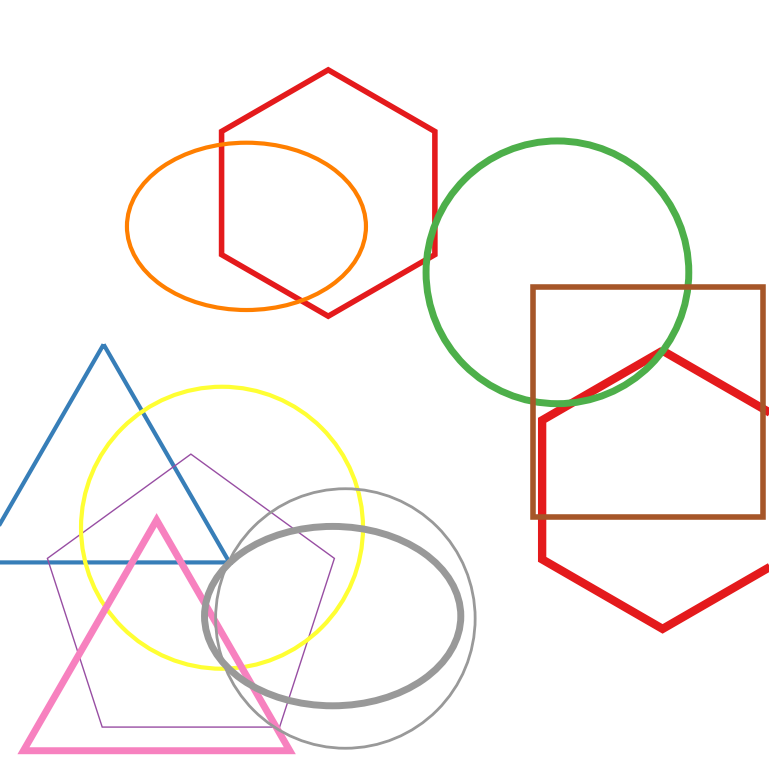[{"shape": "hexagon", "thickness": 3, "radius": 0.9, "center": [0.861, 0.364]}, {"shape": "hexagon", "thickness": 2, "radius": 0.8, "center": [0.426, 0.749]}, {"shape": "triangle", "thickness": 1.5, "radius": 0.94, "center": [0.135, 0.364]}, {"shape": "circle", "thickness": 2.5, "radius": 0.85, "center": [0.724, 0.646]}, {"shape": "pentagon", "thickness": 0.5, "radius": 0.98, "center": [0.248, 0.214]}, {"shape": "oval", "thickness": 1.5, "radius": 0.78, "center": [0.32, 0.706]}, {"shape": "circle", "thickness": 1.5, "radius": 0.92, "center": [0.288, 0.315]}, {"shape": "square", "thickness": 2, "radius": 0.75, "center": [0.841, 0.478]}, {"shape": "triangle", "thickness": 2.5, "radius": 1.0, "center": [0.203, 0.125]}, {"shape": "circle", "thickness": 1, "radius": 0.84, "center": [0.449, 0.197]}, {"shape": "oval", "thickness": 2.5, "radius": 0.83, "center": [0.432, 0.2]}]